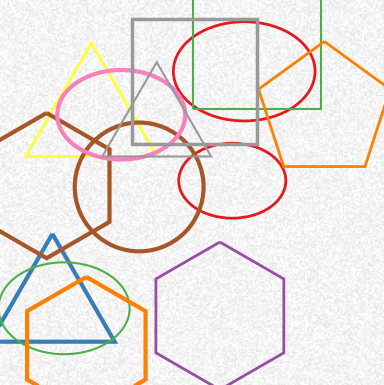[{"shape": "oval", "thickness": 2, "radius": 0.7, "center": [0.603, 0.531]}, {"shape": "oval", "thickness": 2, "radius": 0.92, "center": [0.634, 0.815]}, {"shape": "triangle", "thickness": 3, "radius": 0.93, "center": [0.136, 0.206]}, {"shape": "oval", "thickness": 1.5, "radius": 0.85, "center": [0.166, 0.199]}, {"shape": "square", "thickness": 1.5, "radius": 0.83, "center": [0.668, 0.882]}, {"shape": "hexagon", "thickness": 2, "radius": 0.96, "center": [0.571, 0.18]}, {"shape": "pentagon", "thickness": 2, "radius": 0.9, "center": [0.842, 0.713]}, {"shape": "hexagon", "thickness": 3, "radius": 0.89, "center": [0.224, 0.103]}, {"shape": "triangle", "thickness": 2, "radius": 0.98, "center": [0.237, 0.692]}, {"shape": "hexagon", "thickness": 3, "radius": 0.94, "center": [0.121, 0.518]}, {"shape": "circle", "thickness": 3, "radius": 0.84, "center": [0.361, 0.514]}, {"shape": "oval", "thickness": 3, "radius": 0.83, "center": [0.315, 0.702]}, {"shape": "square", "thickness": 2.5, "radius": 0.81, "center": [0.505, 0.788]}, {"shape": "triangle", "thickness": 1.5, "radius": 0.82, "center": [0.407, 0.675]}]